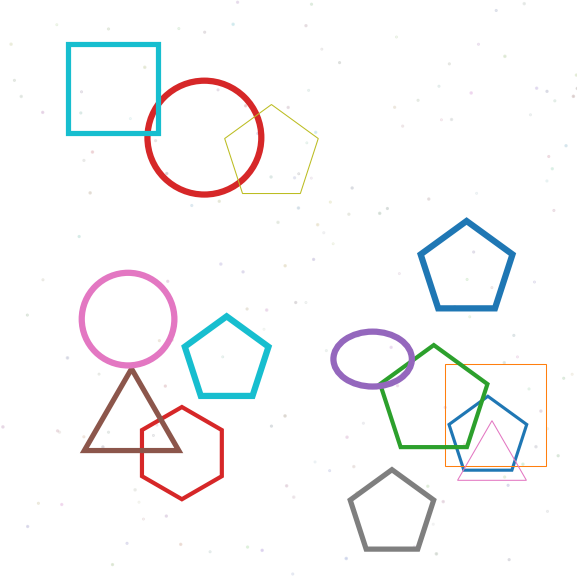[{"shape": "pentagon", "thickness": 3, "radius": 0.42, "center": [0.808, 0.533]}, {"shape": "pentagon", "thickness": 1.5, "radius": 0.35, "center": [0.845, 0.242]}, {"shape": "square", "thickness": 0.5, "radius": 0.44, "center": [0.858, 0.281]}, {"shape": "pentagon", "thickness": 2, "radius": 0.49, "center": [0.751, 0.304]}, {"shape": "circle", "thickness": 3, "radius": 0.49, "center": [0.354, 0.761]}, {"shape": "hexagon", "thickness": 2, "radius": 0.4, "center": [0.315, 0.214]}, {"shape": "oval", "thickness": 3, "radius": 0.34, "center": [0.645, 0.377]}, {"shape": "triangle", "thickness": 2.5, "radius": 0.47, "center": [0.228, 0.266]}, {"shape": "circle", "thickness": 3, "radius": 0.4, "center": [0.222, 0.447]}, {"shape": "triangle", "thickness": 0.5, "radius": 0.34, "center": [0.852, 0.202]}, {"shape": "pentagon", "thickness": 2.5, "radius": 0.38, "center": [0.679, 0.11]}, {"shape": "pentagon", "thickness": 0.5, "radius": 0.43, "center": [0.47, 0.733]}, {"shape": "pentagon", "thickness": 3, "radius": 0.38, "center": [0.392, 0.375]}, {"shape": "square", "thickness": 2.5, "radius": 0.39, "center": [0.196, 0.846]}]